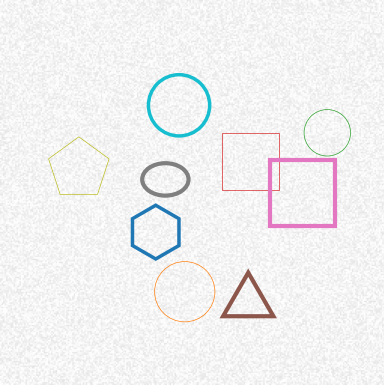[{"shape": "hexagon", "thickness": 2.5, "radius": 0.35, "center": [0.404, 0.397]}, {"shape": "circle", "thickness": 0.5, "radius": 0.39, "center": [0.48, 0.242]}, {"shape": "circle", "thickness": 0.5, "radius": 0.3, "center": [0.85, 0.655]}, {"shape": "square", "thickness": 0.5, "radius": 0.37, "center": [0.651, 0.58]}, {"shape": "triangle", "thickness": 3, "radius": 0.38, "center": [0.645, 0.216]}, {"shape": "square", "thickness": 3, "radius": 0.43, "center": [0.786, 0.498]}, {"shape": "oval", "thickness": 3, "radius": 0.3, "center": [0.43, 0.534]}, {"shape": "pentagon", "thickness": 0.5, "radius": 0.41, "center": [0.205, 0.562]}, {"shape": "circle", "thickness": 2.5, "radius": 0.4, "center": [0.465, 0.726]}]